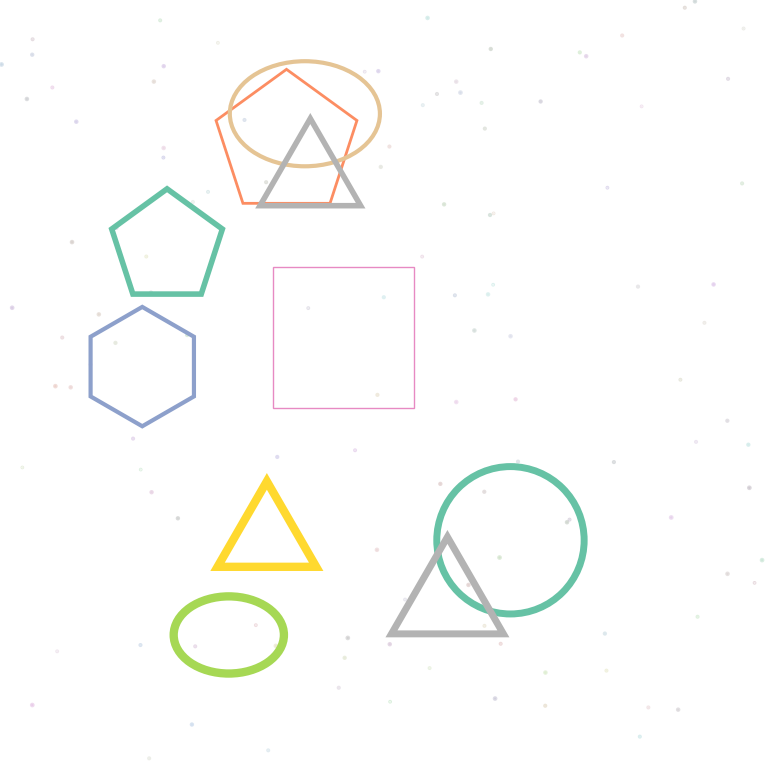[{"shape": "circle", "thickness": 2.5, "radius": 0.48, "center": [0.663, 0.298]}, {"shape": "pentagon", "thickness": 2, "radius": 0.38, "center": [0.217, 0.679]}, {"shape": "pentagon", "thickness": 1, "radius": 0.48, "center": [0.372, 0.814]}, {"shape": "hexagon", "thickness": 1.5, "radius": 0.39, "center": [0.185, 0.524]}, {"shape": "square", "thickness": 0.5, "radius": 0.46, "center": [0.446, 0.562]}, {"shape": "oval", "thickness": 3, "radius": 0.36, "center": [0.297, 0.175]}, {"shape": "triangle", "thickness": 3, "radius": 0.37, "center": [0.347, 0.301]}, {"shape": "oval", "thickness": 1.5, "radius": 0.49, "center": [0.396, 0.852]}, {"shape": "triangle", "thickness": 2.5, "radius": 0.42, "center": [0.581, 0.219]}, {"shape": "triangle", "thickness": 2, "radius": 0.38, "center": [0.403, 0.771]}]